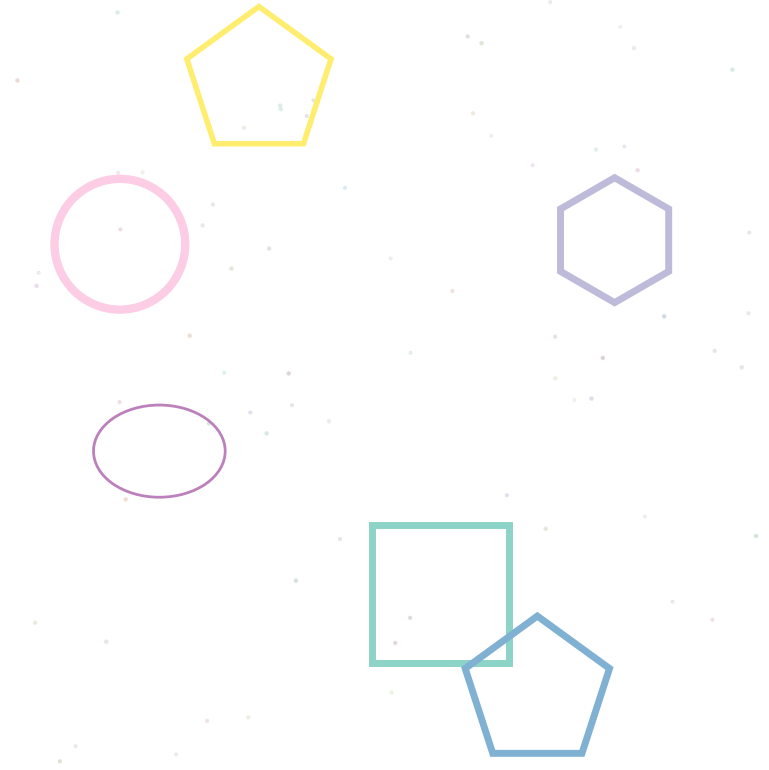[{"shape": "square", "thickness": 2.5, "radius": 0.45, "center": [0.572, 0.229]}, {"shape": "hexagon", "thickness": 2.5, "radius": 0.41, "center": [0.798, 0.688]}, {"shape": "pentagon", "thickness": 2.5, "radius": 0.49, "center": [0.698, 0.101]}, {"shape": "circle", "thickness": 3, "radius": 0.42, "center": [0.156, 0.683]}, {"shape": "oval", "thickness": 1, "radius": 0.43, "center": [0.207, 0.414]}, {"shape": "pentagon", "thickness": 2, "radius": 0.49, "center": [0.336, 0.893]}]